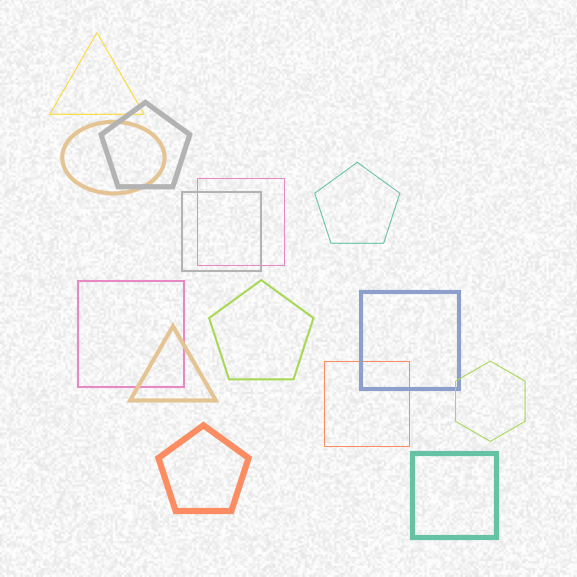[{"shape": "square", "thickness": 2.5, "radius": 0.36, "center": [0.786, 0.142]}, {"shape": "pentagon", "thickness": 0.5, "radius": 0.39, "center": [0.619, 0.641]}, {"shape": "square", "thickness": 0.5, "radius": 0.37, "center": [0.635, 0.301]}, {"shape": "pentagon", "thickness": 3, "radius": 0.41, "center": [0.352, 0.181]}, {"shape": "square", "thickness": 2, "radius": 0.42, "center": [0.71, 0.409]}, {"shape": "square", "thickness": 0.5, "radius": 0.37, "center": [0.417, 0.616]}, {"shape": "square", "thickness": 1, "radius": 0.46, "center": [0.227, 0.421]}, {"shape": "pentagon", "thickness": 1, "radius": 0.47, "center": [0.452, 0.419]}, {"shape": "hexagon", "thickness": 0.5, "radius": 0.35, "center": [0.849, 0.304]}, {"shape": "triangle", "thickness": 0.5, "radius": 0.47, "center": [0.168, 0.848]}, {"shape": "oval", "thickness": 2, "radius": 0.44, "center": [0.196, 0.726]}, {"shape": "triangle", "thickness": 2, "radius": 0.43, "center": [0.3, 0.349]}, {"shape": "square", "thickness": 1, "radius": 0.34, "center": [0.383, 0.598]}, {"shape": "pentagon", "thickness": 2.5, "radius": 0.4, "center": [0.252, 0.741]}]